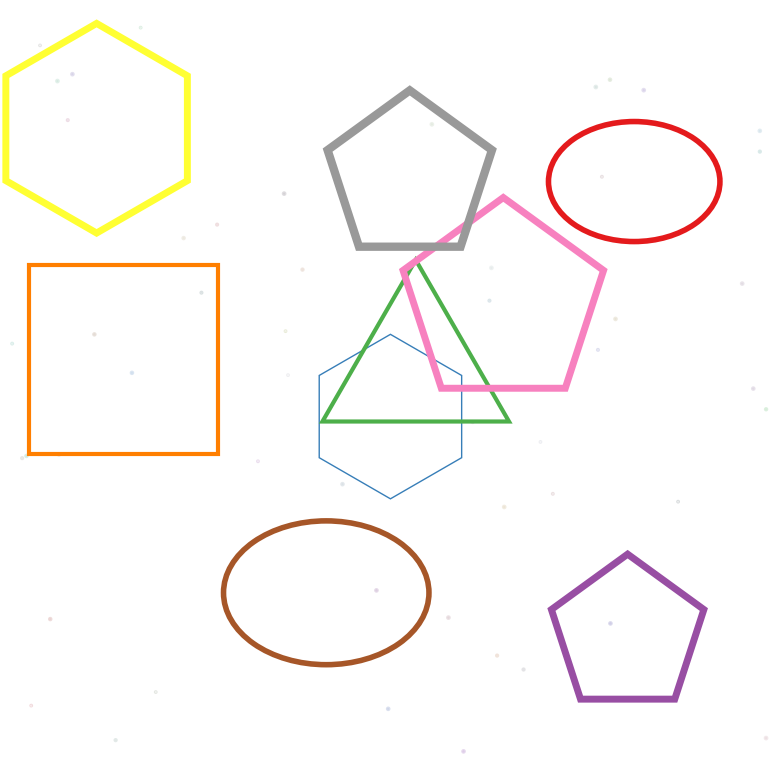[{"shape": "oval", "thickness": 2, "radius": 0.56, "center": [0.824, 0.764]}, {"shape": "hexagon", "thickness": 0.5, "radius": 0.53, "center": [0.507, 0.459]}, {"shape": "triangle", "thickness": 1.5, "radius": 0.7, "center": [0.54, 0.523]}, {"shape": "pentagon", "thickness": 2.5, "radius": 0.52, "center": [0.815, 0.176]}, {"shape": "square", "thickness": 1.5, "radius": 0.61, "center": [0.16, 0.533]}, {"shape": "hexagon", "thickness": 2.5, "radius": 0.68, "center": [0.125, 0.833]}, {"shape": "oval", "thickness": 2, "radius": 0.67, "center": [0.424, 0.23]}, {"shape": "pentagon", "thickness": 2.5, "radius": 0.68, "center": [0.654, 0.607]}, {"shape": "pentagon", "thickness": 3, "radius": 0.56, "center": [0.532, 0.77]}]